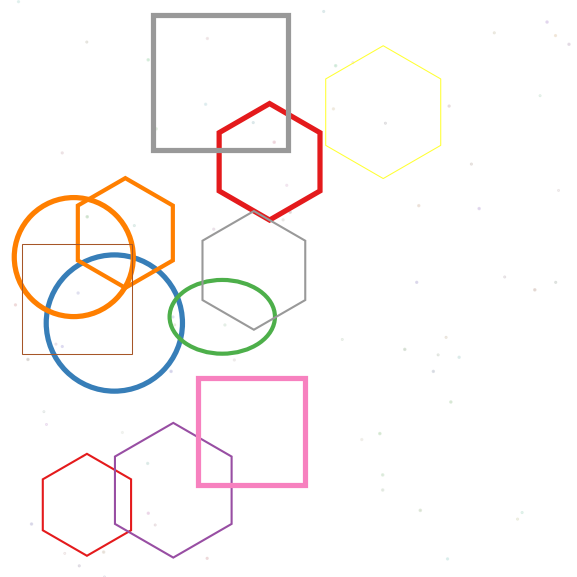[{"shape": "hexagon", "thickness": 1, "radius": 0.44, "center": [0.151, 0.125]}, {"shape": "hexagon", "thickness": 2.5, "radius": 0.5, "center": [0.467, 0.719]}, {"shape": "circle", "thickness": 2.5, "radius": 0.59, "center": [0.198, 0.44]}, {"shape": "oval", "thickness": 2, "radius": 0.46, "center": [0.385, 0.451]}, {"shape": "hexagon", "thickness": 1, "radius": 0.58, "center": [0.3, 0.15]}, {"shape": "circle", "thickness": 2.5, "radius": 0.52, "center": [0.128, 0.554]}, {"shape": "hexagon", "thickness": 2, "radius": 0.47, "center": [0.217, 0.596]}, {"shape": "hexagon", "thickness": 0.5, "radius": 0.57, "center": [0.664, 0.805]}, {"shape": "square", "thickness": 0.5, "radius": 0.48, "center": [0.134, 0.481]}, {"shape": "square", "thickness": 2.5, "radius": 0.46, "center": [0.436, 0.252]}, {"shape": "hexagon", "thickness": 1, "radius": 0.51, "center": [0.44, 0.531]}, {"shape": "square", "thickness": 2.5, "radius": 0.59, "center": [0.382, 0.856]}]